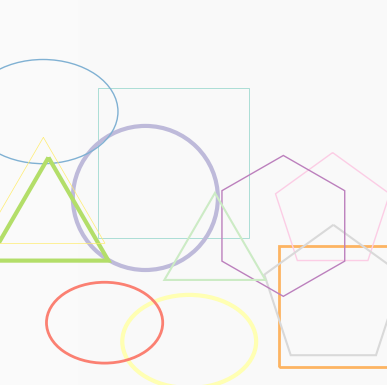[{"shape": "square", "thickness": 0.5, "radius": 0.97, "center": [0.447, 0.576]}, {"shape": "oval", "thickness": 3, "radius": 0.86, "center": [0.488, 0.113]}, {"shape": "circle", "thickness": 3, "radius": 0.94, "center": [0.375, 0.486]}, {"shape": "oval", "thickness": 2, "radius": 0.75, "center": [0.27, 0.162]}, {"shape": "oval", "thickness": 1, "radius": 0.97, "center": [0.111, 0.71]}, {"shape": "square", "thickness": 2, "radius": 0.78, "center": [0.876, 0.204]}, {"shape": "triangle", "thickness": 3, "radius": 0.89, "center": [0.125, 0.412]}, {"shape": "pentagon", "thickness": 1, "radius": 0.77, "center": [0.858, 0.449]}, {"shape": "pentagon", "thickness": 1.5, "radius": 0.94, "center": [0.86, 0.229]}, {"shape": "hexagon", "thickness": 1, "radius": 0.91, "center": [0.731, 0.413]}, {"shape": "triangle", "thickness": 1.5, "radius": 0.75, "center": [0.555, 0.348]}, {"shape": "triangle", "thickness": 0.5, "radius": 0.92, "center": [0.112, 0.46]}]